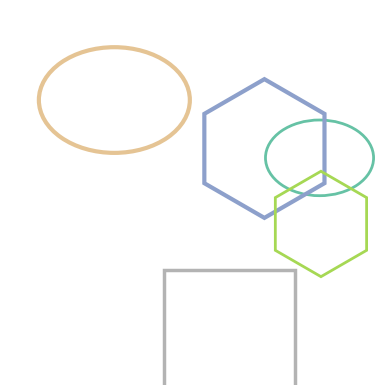[{"shape": "oval", "thickness": 2, "radius": 0.7, "center": [0.83, 0.59]}, {"shape": "hexagon", "thickness": 3, "radius": 0.9, "center": [0.687, 0.614]}, {"shape": "hexagon", "thickness": 2, "radius": 0.68, "center": [0.834, 0.418]}, {"shape": "oval", "thickness": 3, "radius": 0.98, "center": [0.297, 0.74]}, {"shape": "square", "thickness": 2.5, "radius": 0.85, "center": [0.595, 0.127]}]